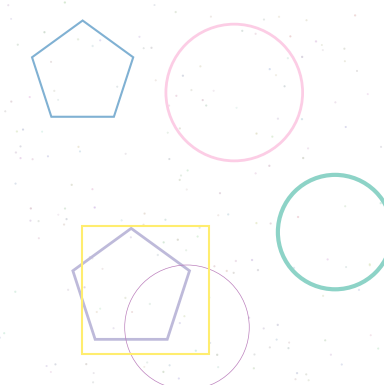[{"shape": "circle", "thickness": 3, "radius": 0.74, "center": [0.87, 0.397]}, {"shape": "pentagon", "thickness": 2, "radius": 0.8, "center": [0.341, 0.247]}, {"shape": "pentagon", "thickness": 1.5, "radius": 0.69, "center": [0.215, 0.809]}, {"shape": "circle", "thickness": 2, "radius": 0.89, "center": [0.608, 0.76]}, {"shape": "circle", "thickness": 0.5, "radius": 0.81, "center": [0.486, 0.15]}, {"shape": "square", "thickness": 1.5, "radius": 0.83, "center": [0.378, 0.247]}]